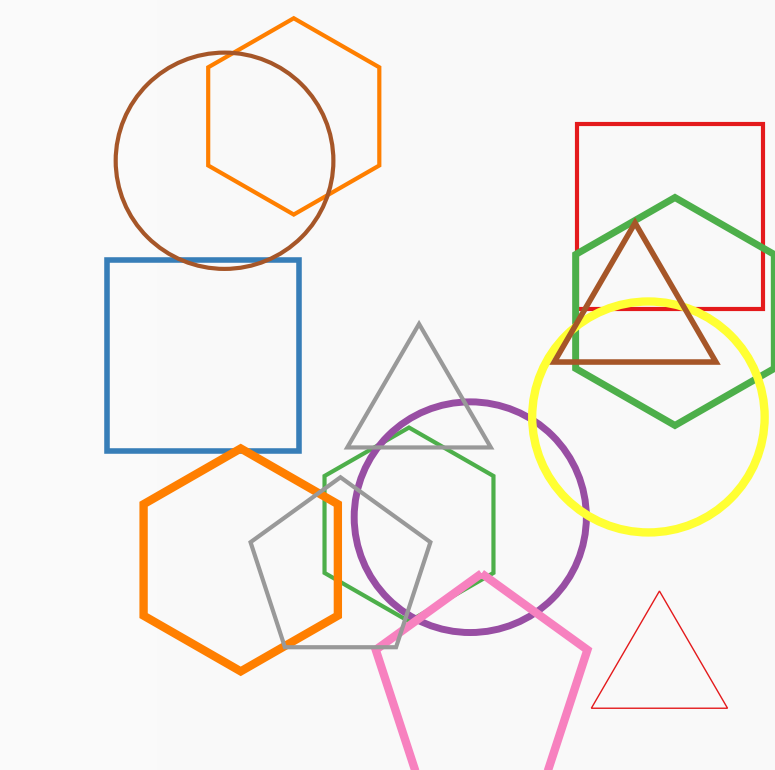[{"shape": "square", "thickness": 1.5, "radius": 0.6, "center": [0.864, 0.719]}, {"shape": "triangle", "thickness": 0.5, "radius": 0.51, "center": [0.851, 0.131]}, {"shape": "square", "thickness": 2, "radius": 0.62, "center": [0.262, 0.539]}, {"shape": "hexagon", "thickness": 1.5, "radius": 0.63, "center": [0.528, 0.319]}, {"shape": "hexagon", "thickness": 2.5, "radius": 0.74, "center": [0.871, 0.595]}, {"shape": "circle", "thickness": 2.5, "radius": 0.75, "center": [0.607, 0.328]}, {"shape": "hexagon", "thickness": 3, "radius": 0.72, "center": [0.311, 0.273]}, {"shape": "hexagon", "thickness": 1.5, "radius": 0.64, "center": [0.379, 0.849]}, {"shape": "circle", "thickness": 3, "radius": 0.75, "center": [0.837, 0.458]}, {"shape": "circle", "thickness": 1.5, "radius": 0.7, "center": [0.29, 0.791]}, {"shape": "triangle", "thickness": 2, "radius": 0.6, "center": [0.819, 0.59]}, {"shape": "pentagon", "thickness": 3, "radius": 0.72, "center": [0.621, 0.112]}, {"shape": "pentagon", "thickness": 1.5, "radius": 0.61, "center": [0.439, 0.258]}, {"shape": "triangle", "thickness": 1.5, "radius": 0.53, "center": [0.541, 0.472]}]